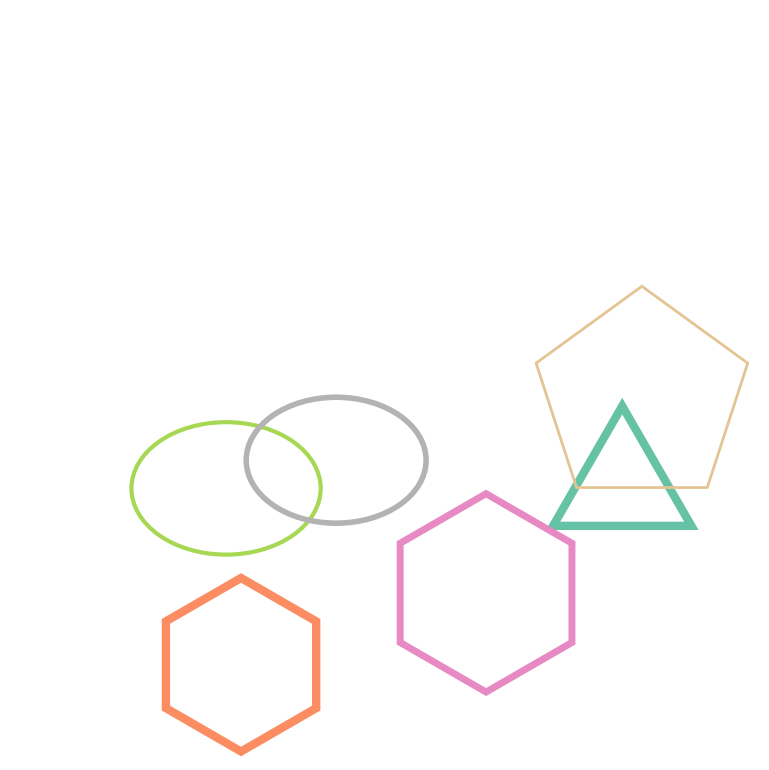[{"shape": "triangle", "thickness": 3, "radius": 0.52, "center": [0.808, 0.369]}, {"shape": "hexagon", "thickness": 3, "radius": 0.56, "center": [0.313, 0.137]}, {"shape": "hexagon", "thickness": 2.5, "radius": 0.64, "center": [0.631, 0.23]}, {"shape": "oval", "thickness": 1.5, "radius": 0.61, "center": [0.294, 0.366]}, {"shape": "pentagon", "thickness": 1, "radius": 0.72, "center": [0.834, 0.484]}, {"shape": "oval", "thickness": 2, "radius": 0.58, "center": [0.437, 0.402]}]